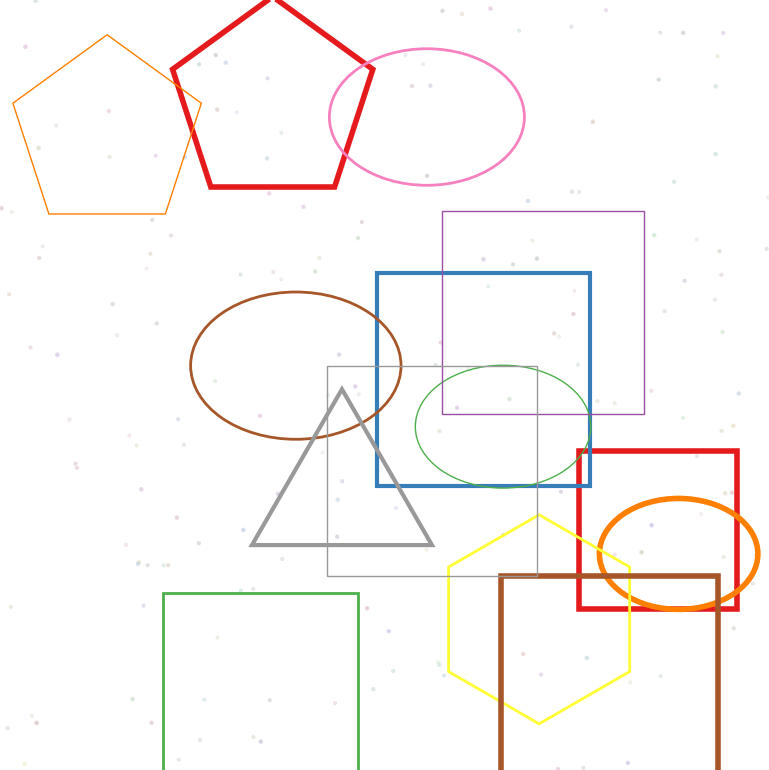[{"shape": "pentagon", "thickness": 2, "radius": 0.68, "center": [0.354, 0.868]}, {"shape": "square", "thickness": 2, "radius": 0.51, "center": [0.855, 0.312]}, {"shape": "square", "thickness": 1.5, "radius": 0.69, "center": [0.628, 0.508]}, {"shape": "oval", "thickness": 0.5, "radius": 0.57, "center": [0.653, 0.446]}, {"shape": "square", "thickness": 1, "radius": 0.63, "center": [0.338, 0.103]}, {"shape": "square", "thickness": 0.5, "radius": 0.66, "center": [0.705, 0.594]}, {"shape": "pentagon", "thickness": 0.5, "radius": 0.64, "center": [0.139, 0.826]}, {"shape": "oval", "thickness": 2, "radius": 0.51, "center": [0.881, 0.281]}, {"shape": "hexagon", "thickness": 1, "radius": 0.68, "center": [0.7, 0.196]}, {"shape": "oval", "thickness": 1, "radius": 0.68, "center": [0.384, 0.525]}, {"shape": "square", "thickness": 2, "radius": 0.7, "center": [0.792, 0.111]}, {"shape": "oval", "thickness": 1, "radius": 0.63, "center": [0.554, 0.848]}, {"shape": "triangle", "thickness": 1.5, "radius": 0.67, "center": [0.444, 0.36]}, {"shape": "square", "thickness": 0.5, "radius": 0.68, "center": [0.561, 0.389]}]